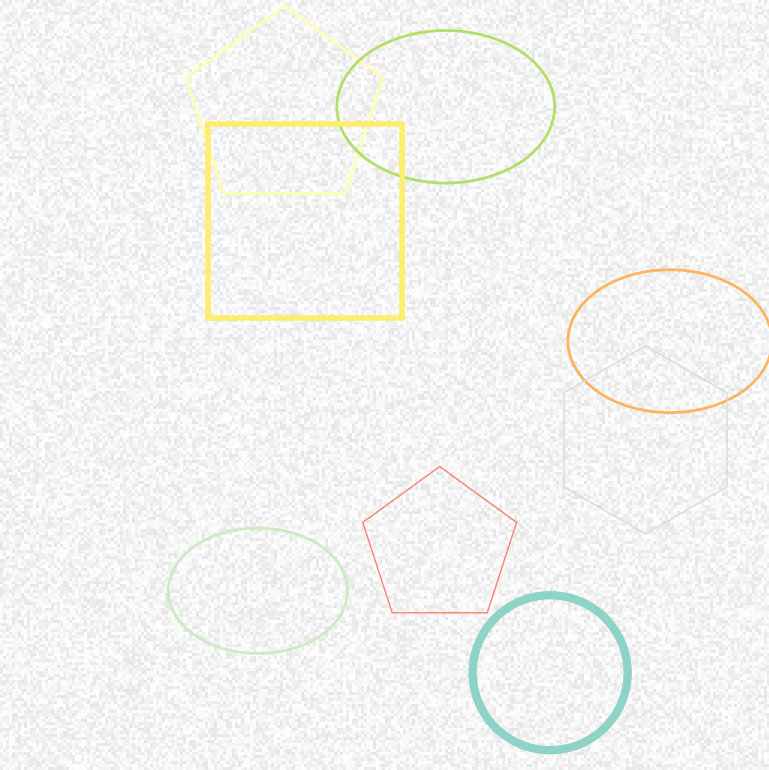[{"shape": "circle", "thickness": 3, "radius": 0.5, "center": [0.714, 0.126]}, {"shape": "pentagon", "thickness": 1, "radius": 0.67, "center": [0.369, 0.858]}, {"shape": "pentagon", "thickness": 0.5, "radius": 0.52, "center": [0.571, 0.289]}, {"shape": "oval", "thickness": 1, "radius": 0.66, "center": [0.87, 0.557]}, {"shape": "oval", "thickness": 1, "radius": 0.71, "center": [0.579, 0.861]}, {"shape": "hexagon", "thickness": 0.5, "radius": 0.61, "center": [0.838, 0.429]}, {"shape": "oval", "thickness": 1, "radius": 0.58, "center": [0.335, 0.233]}, {"shape": "square", "thickness": 2, "radius": 0.63, "center": [0.397, 0.713]}]